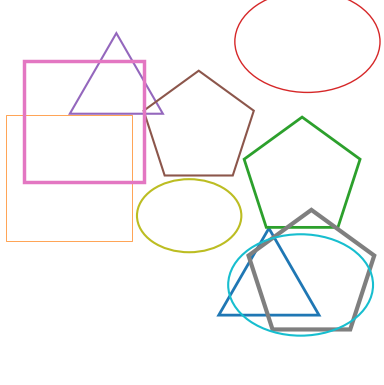[{"shape": "triangle", "thickness": 2, "radius": 0.75, "center": [0.698, 0.257]}, {"shape": "square", "thickness": 0.5, "radius": 0.82, "center": [0.179, 0.537]}, {"shape": "pentagon", "thickness": 2, "radius": 0.79, "center": [0.785, 0.538]}, {"shape": "oval", "thickness": 1, "radius": 0.94, "center": [0.799, 0.892]}, {"shape": "triangle", "thickness": 1.5, "radius": 0.7, "center": [0.302, 0.774]}, {"shape": "pentagon", "thickness": 1.5, "radius": 0.75, "center": [0.516, 0.666]}, {"shape": "square", "thickness": 2.5, "radius": 0.78, "center": [0.218, 0.685]}, {"shape": "pentagon", "thickness": 3, "radius": 0.86, "center": [0.809, 0.283]}, {"shape": "oval", "thickness": 1.5, "radius": 0.68, "center": [0.491, 0.44]}, {"shape": "oval", "thickness": 1.5, "radius": 0.94, "center": [0.781, 0.26]}]